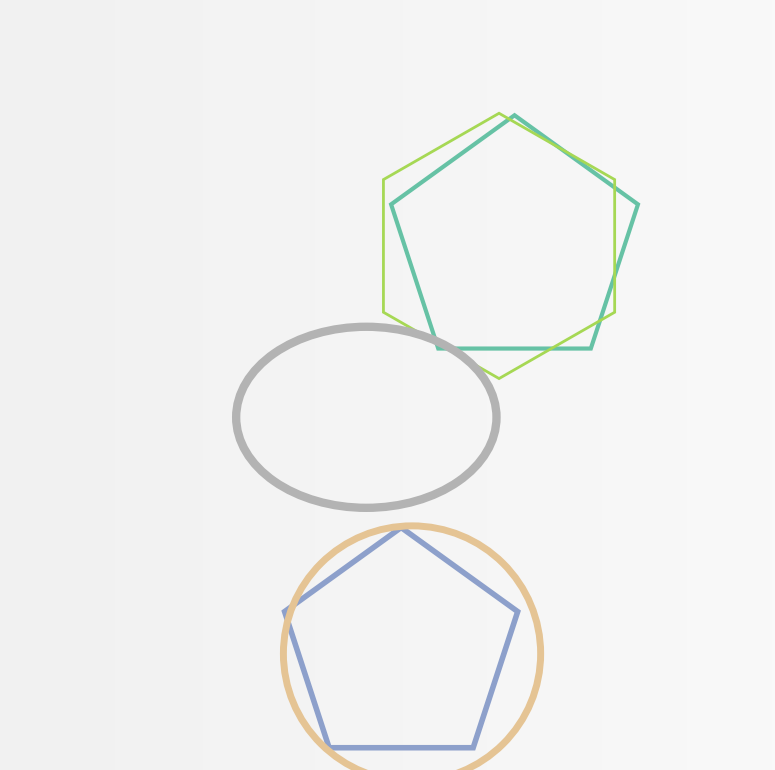[{"shape": "pentagon", "thickness": 1.5, "radius": 0.84, "center": [0.664, 0.683]}, {"shape": "pentagon", "thickness": 2, "radius": 0.79, "center": [0.518, 0.157]}, {"shape": "hexagon", "thickness": 1, "radius": 0.86, "center": [0.644, 0.681]}, {"shape": "circle", "thickness": 2.5, "radius": 0.83, "center": [0.532, 0.151]}, {"shape": "oval", "thickness": 3, "radius": 0.84, "center": [0.473, 0.458]}]